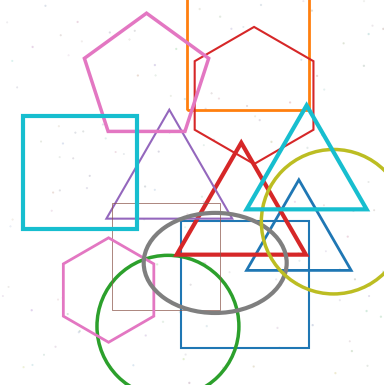[{"shape": "square", "thickness": 1.5, "radius": 0.83, "center": [0.636, 0.261]}, {"shape": "triangle", "thickness": 2, "radius": 0.78, "center": [0.776, 0.376]}, {"shape": "square", "thickness": 2, "radius": 0.8, "center": [0.644, 0.873]}, {"shape": "circle", "thickness": 2.5, "radius": 0.92, "center": [0.436, 0.152]}, {"shape": "hexagon", "thickness": 1.5, "radius": 0.89, "center": [0.66, 0.752]}, {"shape": "triangle", "thickness": 3, "radius": 0.97, "center": [0.627, 0.435]}, {"shape": "triangle", "thickness": 1.5, "radius": 0.94, "center": [0.44, 0.526]}, {"shape": "square", "thickness": 0.5, "radius": 0.7, "center": [0.431, 0.333]}, {"shape": "hexagon", "thickness": 2, "radius": 0.68, "center": [0.282, 0.247]}, {"shape": "pentagon", "thickness": 2.5, "radius": 0.85, "center": [0.381, 0.796]}, {"shape": "oval", "thickness": 3, "radius": 0.93, "center": [0.559, 0.317]}, {"shape": "circle", "thickness": 2.5, "radius": 0.94, "center": [0.866, 0.424]}, {"shape": "triangle", "thickness": 3, "radius": 0.9, "center": [0.796, 0.546]}, {"shape": "square", "thickness": 3, "radius": 0.74, "center": [0.208, 0.553]}]